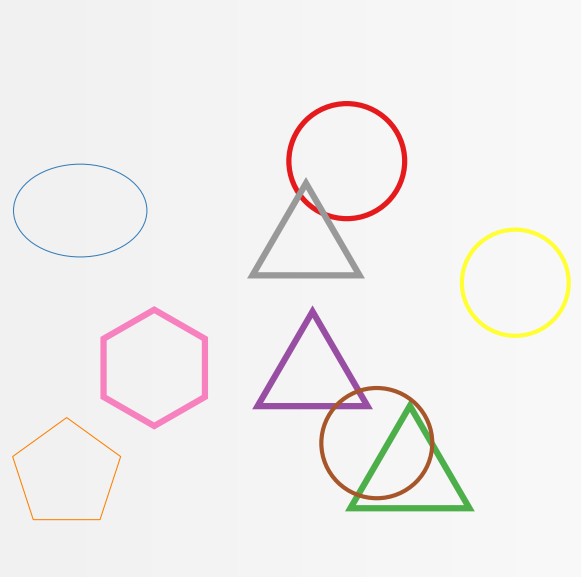[{"shape": "circle", "thickness": 2.5, "radius": 0.5, "center": [0.597, 0.72]}, {"shape": "oval", "thickness": 0.5, "radius": 0.57, "center": [0.138, 0.635]}, {"shape": "triangle", "thickness": 3, "radius": 0.59, "center": [0.705, 0.178]}, {"shape": "triangle", "thickness": 3, "radius": 0.55, "center": [0.538, 0.35]}, {"shape": "pentagon", "thickness": 0.5, "radius": 0.49, "center": [0.115, 0.178]}, {"shape": "circle", "thickness": 2, "radius": 0.46, "center": [0.887, 0.51]}, {"shape": "circle", "thickness": 2, "radius": 0.48, "center": [0.648, 0.232]}, {"shape": "hexagon", "thickness": 3, "radius": 0.5, "center": [0.265, 0.362]}, {"shape": "triangle", "thickness": 3, "radius": 0.53, "center": [0.526, 0.576]}]